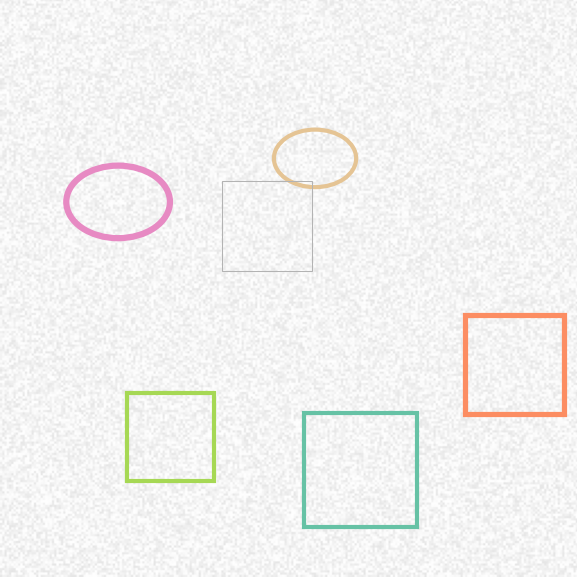[{"shape": "square", "thickness": 2, "radius": 0.49, "center": [0.624, 0.185]}, {"shape": "square", "thickness": 2.5, "radius": 0.43, "center": [0.891, 0.368]}, {"shape": "oval", "thickness": 3, "radius": 0.45, "center": [0.205, 0.65]}, {"shape": "square", "thickness": 2, "radius": 0.38, "center": [0.295, 0.242]}, {"shape": "oval", "thickness": 2, "radius": 0.36, "center": [0.546, 0.725]}, {"shape": "square", "thickness": 0.5, "radius": 0.39, "center": [0.463, 0.607]}]